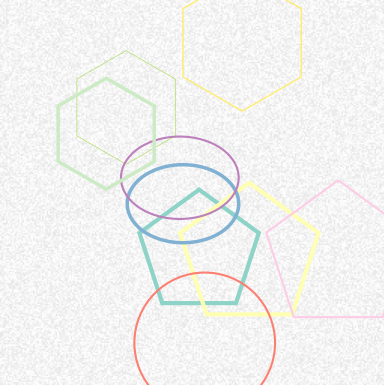[{"shape": "pentagon", "thickness": 3, "radius": 0.81, "center": [0.517, 0.345]}, {"shape": "pentagon", "thickness": 3, "radius": 0.95, "center": [0.647, 0.336]}, {"shape": "circle", "thickness": 1.5, "radius": 0.91, "center": [0.532, 0.109]}, {"shape": "oval", "thickness": 2.5, "radius": 0.72, "center": [0.475, 0.471]}, {"shape": "hexagon", "thickness": 0.5, "radius": 0.74, "center": [0.328, 0.721]}, {"shape": "pentagon", "thickness": 1.5, "radius": 0.98, "center": [0.879, 0.335]}, {"shape": "oval", "thickness": 1.5, "radius": 0.76, "center": [0.467, 0.538]}, {"shape": "hexagon", "thickness": 2.5, "radius": 0.72, "center": [0.276, 0.653]}, {"shape": "hexagon", "thickness": 1, "radius": 0.89, "center": [0.629, 0.889]}]